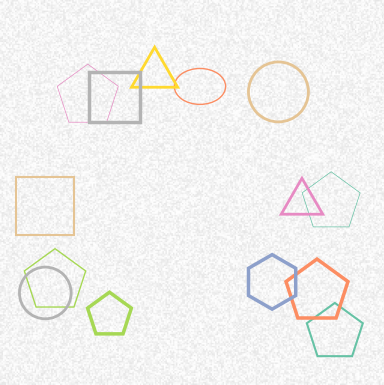[{"shape": "pentagon", "thickness": 1.5, "radius": 0.38, "center": [0.87, 0.137]}, {"shape": "pentagon", "thickness": 0.5, "radius": 0.4, "center": [0.86, 0.475]}, {"shape": "oval", "thickness": 1, "radius": 0.33, "center": [0.519, 0.775]}, {"shape": "pentagon", "thickness": 2.5, "radius": 0.42, "center": [0.823, 0.243]}, {"shape": "hexagon", "thickness": 2.5, "radius": 0.35, "center": [0.707, 0.268]}, {"shape": "pentagon", "thickness": 0.5, "radius": 0.42, "center": [0.228, 0.75]}, {"shape": "triangle", "thickness": 2, "radius": 0.31, "center": [0.784, 0.475]}, {"shape": "pentagon", "thickness": 2.5, "radius": 0.3, "center": [0.284, 0.181]}, {"shape": "pentagon", "thickness": 1, "radius": 0.42, "center": [0.143, 0.27]}, {"shape": "triangle", "thickness": 2, "radius": 0.35, "center": [0.402, 0.808]}, {"shape": "square", "thickness": 1.5, "radius": 0.38, "center": [0.117, 0.465]}, {"shape": "circle", "thickness": 2, "radius": 0.39, "center": [0.723, 0.761]}, {"shape": "circle", "thickness": 2, "radius": 0.34, "center": [0.118, 0.239]}, {"shape": "square", "thickness": 2.5, "radius": 0.33, "center": [0.297, 0.748]}]